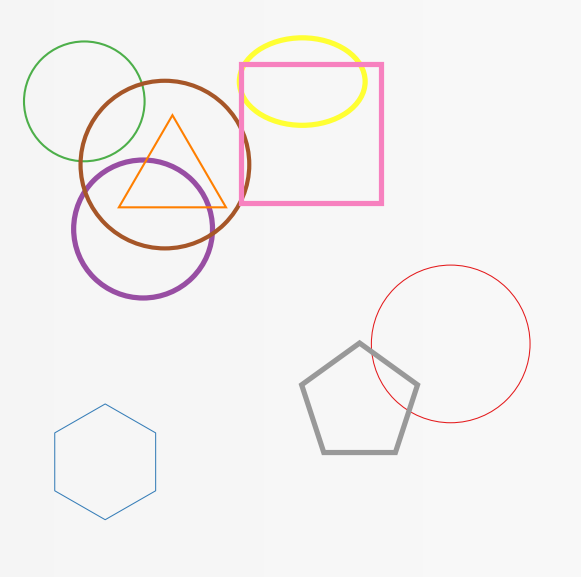[{"shape": "circle", "thickness": 0.5, "radius": 0.68, "center": [0.775, 0.404]}, {"shape": "hexagon", "thickness": 0.5, "radius": 0.5, "center": [0.181, 0.199]}, {"shape": "circle", "thickness": 1, "radius": 0.52, "center": [0.145, 0.824]}, {"shape": "circle", "thickness": 2.5, "radius": 0.6, "center": [0.246, 0.603]}, {"shape": "triangle", "thickness": 1, "radius": 0.53, "center": [0.297, 0.693]}, {"shape": "oval", "thickness": 2.5, "radius": 0.54, "center": [0.52, 0.858]}, {"shape": "circle", "thickness": 2, "radius": 0.73, "center": [0.284, 0.714]}, {"shape": "square", "thickness": 2.5, "radius": 0.6, "center": [0.535, 0.768]}, {"shape": "pentagon", "thickness": 2.5, "radius": 0.52, "center": [0.619, 0.3]}]